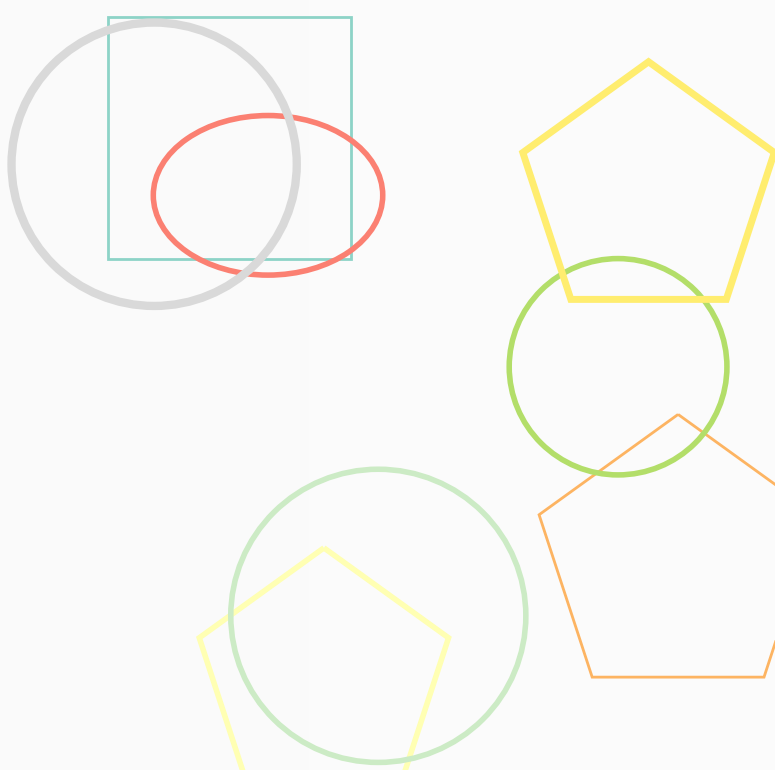[{"shape": "square", "thickness": 1, "radius": 0.79, "center": [0.296, 0.821]}, {"shape": "pentagon", "thickness": 2, "radius": 0.85, "center": [0.418, 0.119]}, {"shape": "oval", "thickness": 2, "radius": 0.74, "center": [0.346, 0.746]}, {"shape": "pentagon", "thickness": 1, "radius": 0.94, "center": [0.875, 0.273]}, {"shape": "circle", "thickness": 2, "radius": 0.7, "center": [0.798, 0.524]}, {"shape": "circle", "thickness": 3, "radius": 0.92, "center": [0.199, 0.787]}, {"shape": "circle", "thickness": 2, "radius": 0.95, "center": [0.488, 0.2]}, {"shape": "pentagon", "thickness": 2.5, "radius": 0.85, "center": [0.837, 0.749]}]